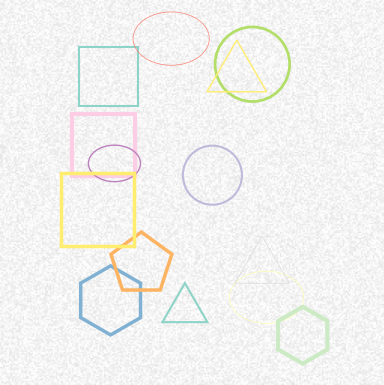[{"shape": "square", "thickness": 1.5, "radius": 0.38, "center": [0.282, 0.8]}, {"shape": "triangle", "thickness": 1.5, "radius": 0.34, "center": [0.48, 0.197]}, {"shape": "oval", "thickness": 0.5, "radius": 0.48, "center": [0.692, 0.228]}, {"shape": "circle", "thickness": 1.5, "radius": 0.38, "center": [0.552, 0.545]}, {"shape": "oval", "thickness": 0.5, "radius": 0.5, "center": [0.445, 0.9]}, {"shape": "hexagon", "thickness": 2.5, "radius": 0.45, "center": [0.287, 0.22]}, {"shape": "pentagon", "thickness": 2.5, "radius": 0.42, "center": [0.367, 0.314]}, {"shape": "circle", "thickness": 2, "radius": 0.48, "center": [0.655, 0.833]}, {"shape": "square", "thickness": 3, "radius": 0.4, "center": [0.269, 0.624]}, {"shape": "triangle", "thickness": 0.5, "radius": 0.41, "center": [0.681, 0.305]}, {"shape": "oval", "thickness": 1, "radius": 0.34, "center": [0.297, 0.576]}, {"shape": "hexagon", "thickness": 3, "radius": 0.37, "center": [0.786, 0.129]}, {"shape": "square", "thickness": 2.5, "radius": 0.47, "center": [0.253, 0.456]}, {"shape": "triangle", "thickness": 1, "radius": 0.45, "center": [0.615, 0.806]}]